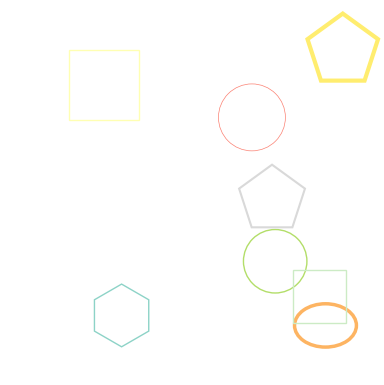[{"shape": "hexagon", "thickness": 1, "radius": 0.41, "center": [0.316, 0.181]}, {"shape": "square", "thickness": 1, "radius": 0.45, "center": [0.269, 0.779]}, {"shape": "circle", "thickness": 0.5, "radius": 0.43, "center": [0.654, 0.695]}, {"shape": "oval", "thickness": 2.5, "radius": 0.4, "center": [0.845, 0.155]}, {"shape": "circle", "thickness": 1, "radius": 0.41, "center": [0.715, 0.321]}, {"shape": "pentagon", "thickness": 1.5, "radius": 0.45, "center": [0.707, 0.482]}, {"shape": "square", "thickness": 1, "radius": 0.34, "center": [0.83, 0.23]}, {"shape": "pentagon", "thickness": 3, "radius": 0.48, "center": [0.89, 0.868]}]